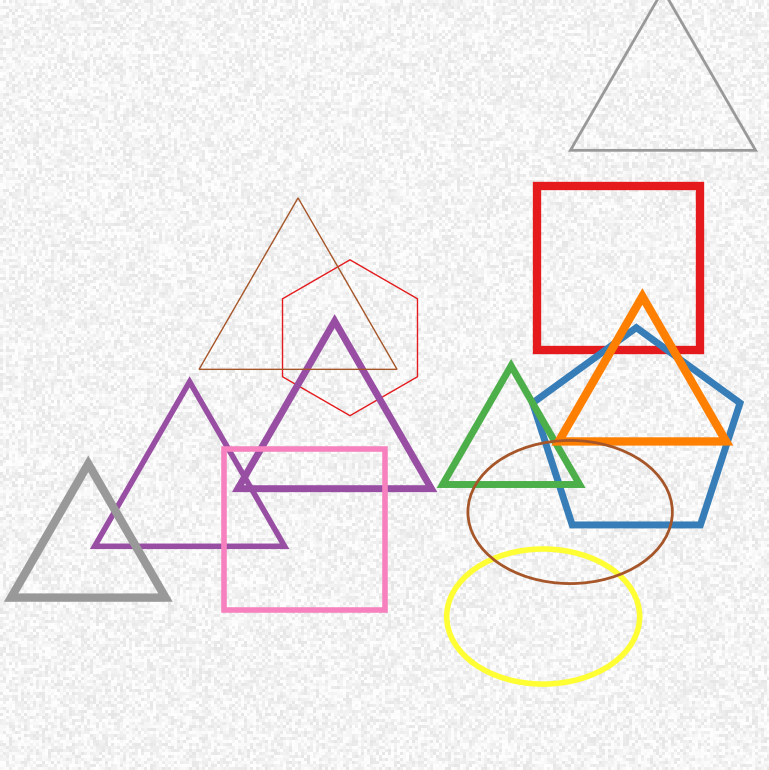[{"shape": "square", "thickness": 3, "radius": 0.53, "center": [0.803, 0.652]}, {"shape": "hexagon", "thickness": 0.5, "radius": 0.51, "center": [0.455, 0.561]}, {"shape": "pentagon", "thickness": 2.5, "radius": 0.71, "center": [0.826, 0.433]}, {"shape": "triangle", "thickness": 2.5, "radius": 0.51, "center": [0.664, 0.422]}, {"shape": "triangle", "thickness": 2.5, "radius": 0.73, "center": [0.435, 0.438]}, {"shape": "triangle", "thickness": 2, "radius": 0.71, "center": [0.246, 0.362]}, {"shape": "triangle", "thickness": 3, "radius": 0.63, "center": [0.834, 0.489]}, {"shape": "oval", "thickness": 2, "radius": 0.63, "center": [0.705, 0.199]}, {"shape": "triangle", "thickness": 0.5, "radius": 0.74, "center": [0.387, 0.595]}, {"shape": "oval", "thickness": 1, "radius": 0.66, "center": [0.74, 0.335]}, {"shape": "square", "thickness": 2, "radius": 0.52, "center": [0.395, 0.312]}, {"shape": "triangle", "thickness": 1, "radius": 0.69, "center": [0.861, 0.874]}, {"shape": "triangle", "thickness": 3, "radius": 0.58, "center": [0.115, 0.282]}]